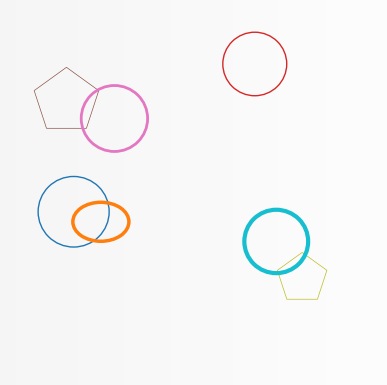[{"shape": "circle", "thickness": 1, "radius": 0.46, "center": [0.19, 0.45]}, {"shape": "oval", "thickness": 2.5, "radius": 0.36, "center": [0.26, 0.424]}, {"shape": "circle", "thickness": 1, "radius": 0.41, "center": [0.657, 0.834]}, {"shape": "pentagon", "thickness": 0.5, "radius": 0.44, "center": [0.172, 0.738]}, {"shape": "circle", "thickness": 2, "radius": 0.43, "center": [0.295, 0.692]}, {"shape": "pentagon", "thickness": 0.5, "radius": 0.34, "center": [0.78, 0.277]}, {"shape": "circle", "thickness": 3, "radius": 0.41, "center": [0.713, 0.373]}]